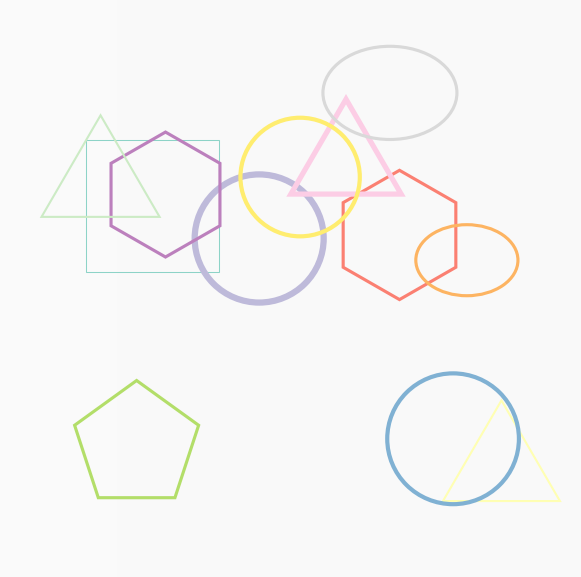[{"shape": "square", "thickness": 0.5, "radius": 0.57, "center": [0.263, 0.643]}, {"shape": "triangle", "thickness": 1, "radius": 0.58, "center": [0.863, 0.19]}, {"shape": "circle", "thickness": 3, "radius": 0.55, "center": [0.446, 0.586]}, {"shape": "hexagon", "thickness": 1.5, "radius": 0.56, "center": [0.687, 0.592]}, {"shape": "circle", "thickness": 2, "radius": 0.57, "center": [0.779, 0.239]}, {"shape": "oval", "thickness": 1.5, "radius": 0.44, "center": [0.803, 0.549]}, {"shape": "pentagon", "thickness": 1.5, "radius": 0.56, "center": [0.235, 0.228]}, {"shape": "triangle", "thickness": 2.5, "radius": 0.55, "center": [0.595, 0.718]}, {"shape": "oval", "thickness": 1.5, "radius": 0.58, "center": [0.671, 0.838]}, {"shape": "hexagon", "thickness": 1.5, "radius": 0.54, "center": [0.285, 0.662]}, {"shape": "triangle", "thickness": 1, "radius": 0.59, "center": [0.173, 0.682]}, {"shape": "circle", "thickness": 2, "radius": 0.51, "center": [0.516, 0.693]}]